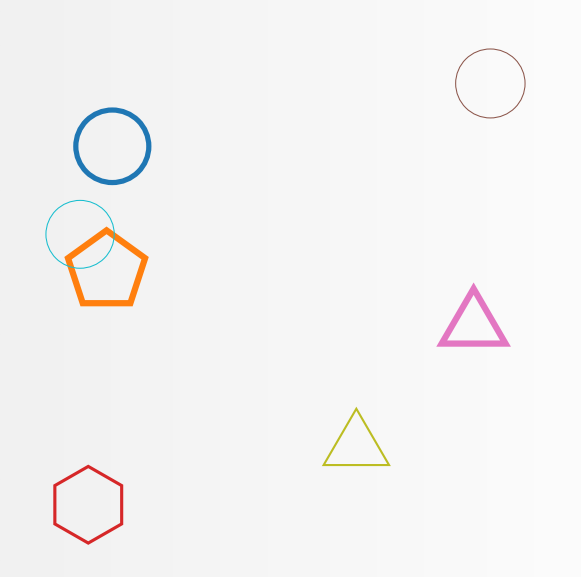[{"shape": "circle", "thickness": 2.5, "radius": 0.31, "center": [0.193, 0.746]}, {"shape": "pentagon", "thickness": 3, "radius": 0.35, "center": [0.183, 0.531]}, {"shape": "hexagon", "thickness": 1.5, "radius": 0.33, "center": [0.152, 0.125]}, {"shape": "circle", "thickness": 0.5, "radius": 0.3, "center": [0.844, 0.855]}, {"shape": "triangle", "thickness": 3, "radius": 0.32, "center": [0.815, 0.436]}, {"shape": "triangle", "thickness": 1, "radius": 0.32, "center": [0.613, 0.226]}, {"shape": "circle", "thickness": 0.5, "radius": 0.29, "center": [0.138, 0.593]}]